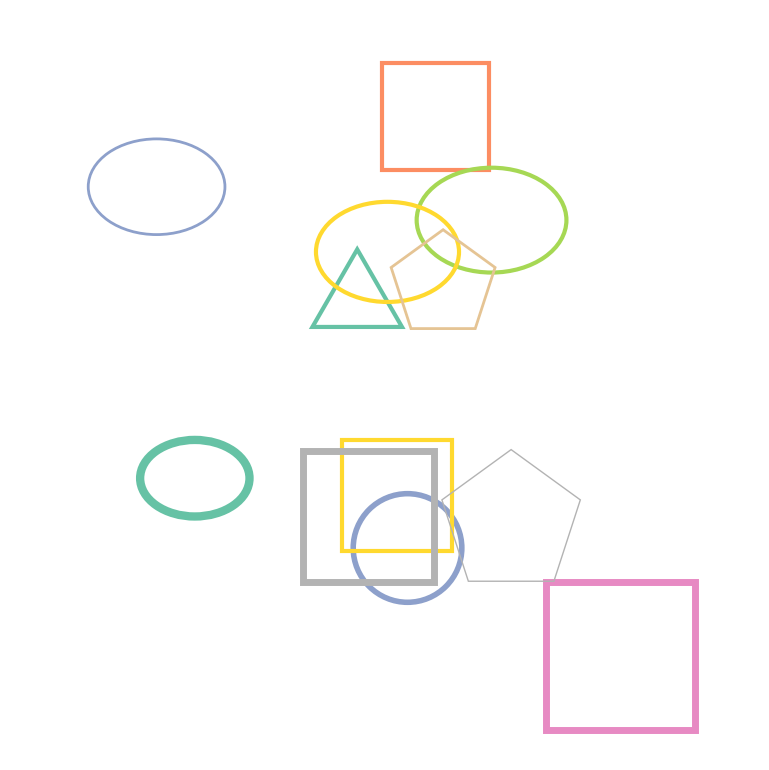[{"shape": "triangle", "thickness": 1.5, "radius": 0.34, "center": [0.464, 0.609]}, {"shape": "oval", "thickness": 3, "radius": 0.36, "center": [0.253, 0.379]}, {"shape": "square", "thickness": 1.5, "radius": 0.35, "center": [0.565, 0.849]}, {"shape": "oval", "thickness": 1, "radius": 0.44, "center": [0.203, 0.757]}, {"shape": "circle", "thickness": 2, "radius": 0.35, "center": [0.529, 0.288]}, {"shape": "square", "thickness": 2.5, "radius": 0.48, "center": [0.806, 0.148]}, {"shape": "oval", "thickness": 1.5, "radius": 0.49, "center": [0.638, 0.714]}, {"shape": "oval", "thickness": 1.5, "radius": 0.46, "center": [0.503, 0.673]}, {"shape": "square", "thickness": 1.5, "radius": 0.36, "center": [0.515, 0.356]}, {"shape": "pentagon", "thickness": 1, "radius": 0.35, "center": [0.575, 0.631]}, {"shape": "pentagon", "thickness": 0.5, "radius": 0.47, "center": [0.664, 0.322]}, {"shape": "square", "thickness": 2.5, "radius": 0.42, "center": [0.479, 0.329]}]